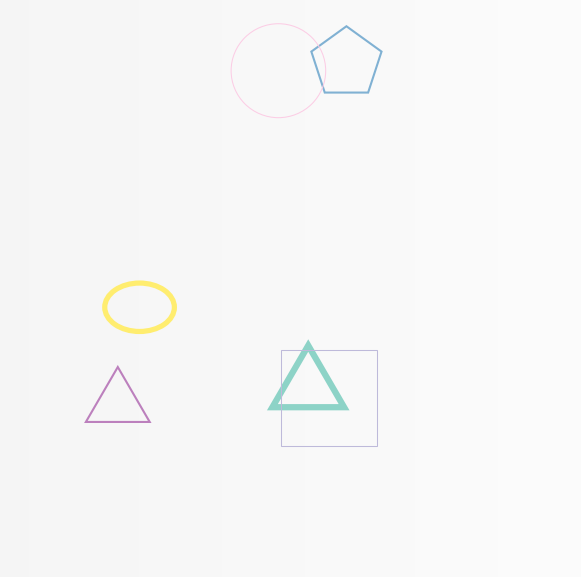[{"shape": "triangle", "thickness": 3, "radius": 0.36, "center": [0.53, 0.33]}, {"shape": "square", "thickness": 0.5, "radius": 0.41, "center": [0.566, 0.31]}, {"shape": "pentagon", "thickness": 1, "radius": 0.32, "center": [0.596, 0.89]}, {"shape": "circle", "thickness": 0.5, "radius": 0.41, "center": [0.479, 0.877]}, {"shape": "triangle", "thickness": 1, "radius": 0.32, "center": [0.203, 0.3]}, {"shape": "oval", "thickness": 2.5, "radius": 0.3, "center": [0.24, 0.467]}]